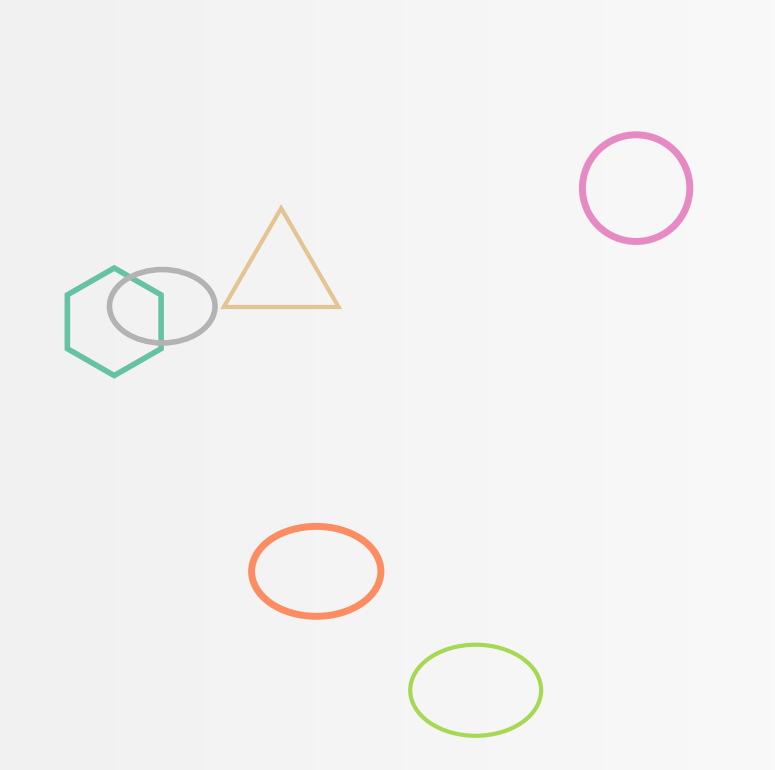[{"shape": "hexagon", "thickness": 2, "radius": 0.35, "center": [0.147, 0.582]}, {"shape": "oval", "thickness": 2.5, "radius": 0.42, "center": [0.408, 0.258]}, {"shape": "circle", "thickness": 2.5, "radius": 0.35, "center": [0.821, 0.756]}, {"shape": "oval", "thickness": 1.5, "radius": 0.42, "center": [0.614, 0.104]}, {"shape": "triangle", "thickness": 1.5, "radius": 0.43, "center": [0.363, 0.644]}, {"shape": "oval", "thickness": 2, "radius": 0.34, "center": [0.209, 0.602]}]